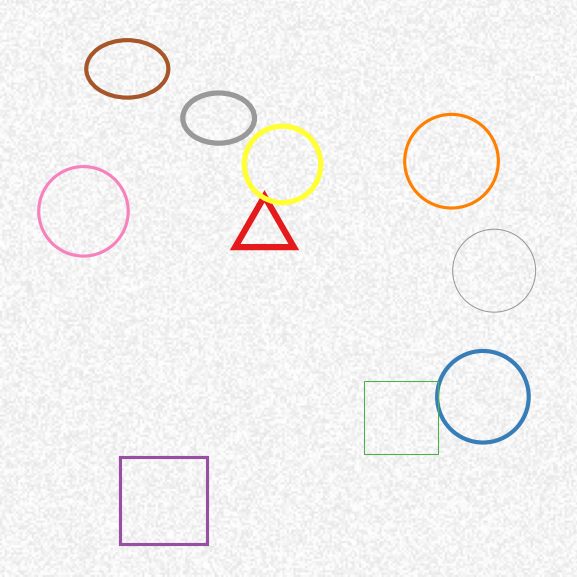[{"shape": "triangle", "thickness": 3, "radius": 0.29, "center": [0.458, 0.601]}, {"shape": "circle", "thickness": 2, "radius": 0.4, "center": [0.836, 0.312]}, {"shape": "square", "thickness": 0.5, "radius": 0.32, "center": [0.694, 0.276]}, {"shape": "square", "thickness": 1.5, "radius": 0.38, "center": [0.283, 0.133]}, {"shape": "circle", "thickness": 1.5, "radius": 0.41, "center": [0.782, 0.72]}, {"shape": "circle", "thickness": 2.5, "radius": 0.33, "center": [0.489, 0.714]}, {"shape": "oval", "thickness": 2, "radius": 0.36, "center": [0.22, 0.88]}, {"shape": "circle", "thickness": 1.5, "radius": 0.39, "center": [0.145, 0.633]}, {"shape": "circle", "thickness": 0.5, "radius": 0.36, "center": [0.856, 0.53]}, {"shape": "oval", "thickness": 2.5, "radius": 0.31, "center": [0.379, 0.795]}]